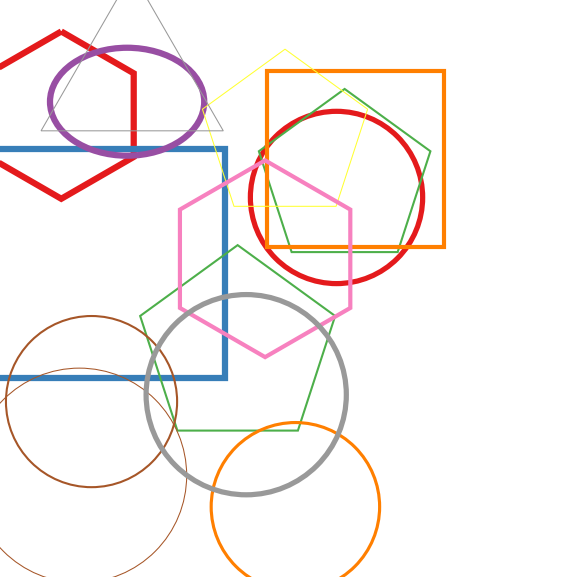[{"shape": "circle", "thickness": 2.5, "radius": 0.75, "center": [0.583, 0.657]}, {"shape": "hexagon", "thickness": 3, "radius": 0.72, "center": [0.106, 0.8]}, {"shape": "square", "thickness": 3, "radius": 0.99, "center": [0.191, 0.543]}, {"shape": "pentagon", "thickness": 1, "radius": 0.89, "center": [0.412, 0.397]}, {"shape": "pentagon", "thickness": 1, "radius": 0.78, "center": [0.597, 0.689]}, {"shape": "oval", "thickness": 3, "radius": 0.67, "center": [0.22, 0.823]}, {"shape": "circle", "thickness": 1.5, "radius": 0.73, "center": [0.512, 0.122]}, {"shape": "square", "thickness": 2, "radius": 0.76, "center": [0.616, 0.724]}, {"shape": "pentagon", "thickness": 0.5, "radius": 0.75, "center": [0.494, 0.764]}, {"shape": "circle", "thickness": 0.5, "radius": 0.93, "center": [0.137, 0.176]}, {"shape": "circle", "thickness": 1, "radius": 0.74, "center": [0.159, 0.304]}, {"shape": "hexagon", "thickness": 2, "radius": 0.85, "center": [0.459, 0.551]}, {"shape": "circle", "thickness": 2.5, "radius": 0.87, "center": [0.426, 0.316]}, {"shape": "triangle", "thickness": 0.5, "radius": 0.91, "center": [0.229, 0.864]}]